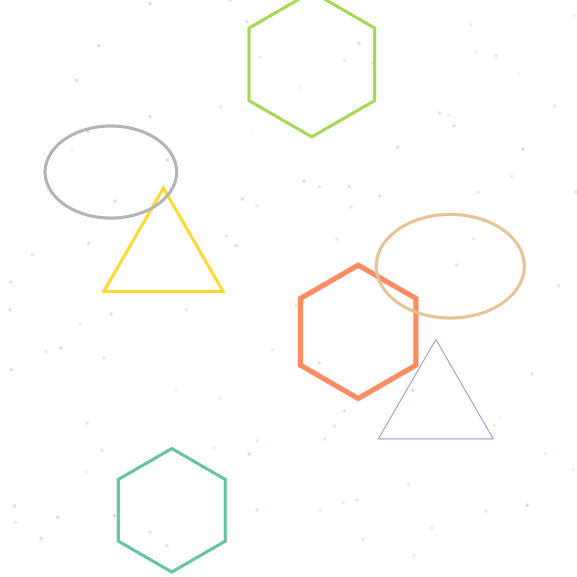[{"shape": "hexagon", "thickness": 1.5, "radius": 0.53, "center": [0.297, 0.116]}, {"shape": "hexagon", "thickness": 2.5, "radius": 0.58, "center": [0.62, 0.425]}, {"shape": "triangle", "thickness": 0.5, "radius": 0.57, "center": [0.755, 0.296]}, {"shape": "hexagon", "thickness": 1.5, "radius": 0.63, "center": [0.54, 0.888]}, {"shape": "triangle", "thickness": 1.5, "radius": 0.6, "center": [0.283, 0.554]}, {"shape": "oval", "thickness": 1.5, "radius": 0.64, "center": [0.78, 0.538]}, {"shape": "oval", "thickness": 1.5, "radius": 0.57, "center": [0.192, 0.701]}]